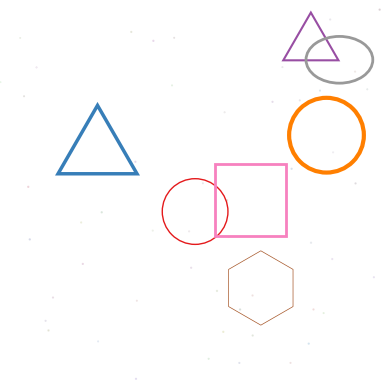[{"shape": "circle", "thickness": 1, "radius": 0.43, "center": [0.507, 0.451]}, {"shape": "triangle", "thickness": 2.5, "radius": 0.59, "center": [0.253, 0.608]}, {"shape": "triangle", "thickness": 1.5, "radius": 0.41, "center": [0.807, 0.885]}, {"shape": "circle", "thickness": 3, "radius": 0.49, "center": [0.848, 0.649]}, {"shape": "hexagon", "thickness": 0.5, "radius": 0.48, "center": [0.677, 0.252]}, {"shape": "square", "thickness": 2, "radius": 0.46, "center": [0.651, 0.48]}, {"shape": "oval", "thickness": 2, "radius": 0.43, "center": [0.882, 0.845]}]